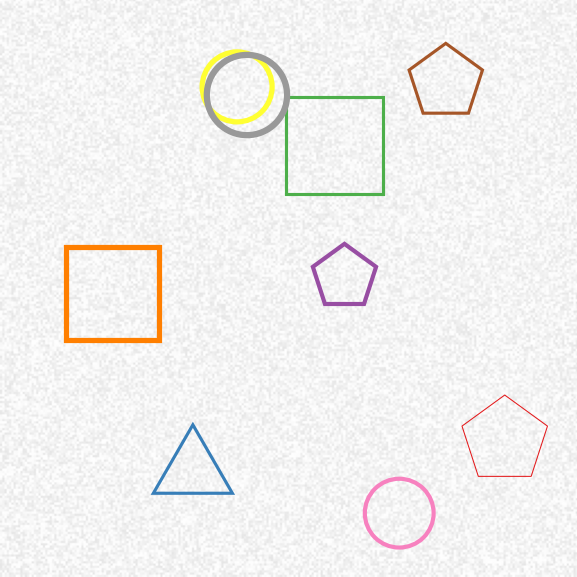[{"shape": "pentagon", "thickness": 0.5, "radius": 0.39, "center": [0.874, 0.237]}, {"shape": "triangle", "thickness": 1.5, "radius": 0.4, "center": [0.334, 0.185]}, {"shape": "square", "thickness": 1.5, "radius": 0.42, "center": [0.579, 0.747]}, {"shape": "pentagon", "thickness": 2, "radius": 0.29, "center": [0.596, 0.519]}, {"shape": "square", "thickness": 2.5, "radius": 0.4, "center": [0.195, 0.49]}, {"shape": "circle", "thickness": 2.5, "radius": 0.3, "center": [0.411, 0.849]}, {"shape": "pentagon", "thickness": 1.5, "radius": 0.33, "center": [0.772, 0.857]}, {"shape": "circle", "thickness": 2, "radius": 0.3, "center": [0.691, 0.111]}, {"shape": "circle", "thickness": 3, "radius": 0.35, "center": [0.428, 0.835]}]